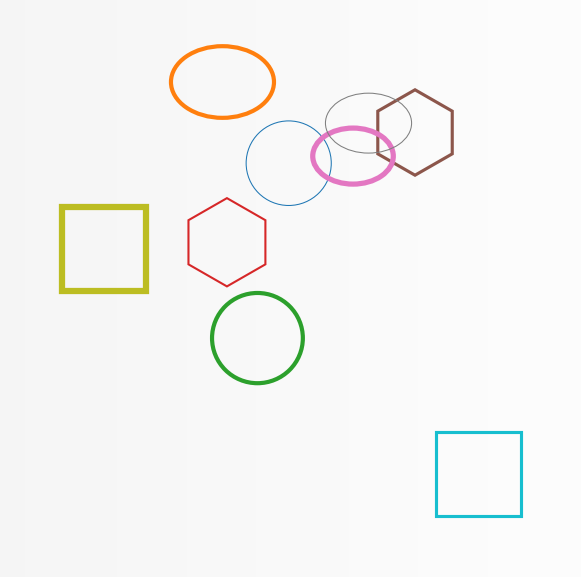[{"shape": "circle", "thickness": 0.5, "radius": 0.37, "center": [0.497, 0.717]}, {"shape": "oval", "thickness": 2, "radius": 0.44, "center": [0.383, 0.857]}, {"shape": "circle", "thickness": 2, "radius": 0.39, "center": [0.443, 0.414]}, {"shape": "hexagon", "thickness": 1, "radius": 0.38, "center": [0.39, 0.58]}, {"shape": "hexagon", "thickness": 1.5, "radius": 0.37, "center": [0.714, 0.77]}, {"shape": "oval", "thickness": 2.5, "radius": 0.35, "center": [0.607, 0.729]}, {"shape": "oval", "thickness": 0.5, "radius": 0.37, "center": [0.634, 0.786]}, {"shape": "square", "thickness": 3, "radius": 0.36, "center": [0.179, 0.568]}, {"shape": "square", "thickness": 1.5, "radius": 0.36, "center": [0.823, 0.178]}]